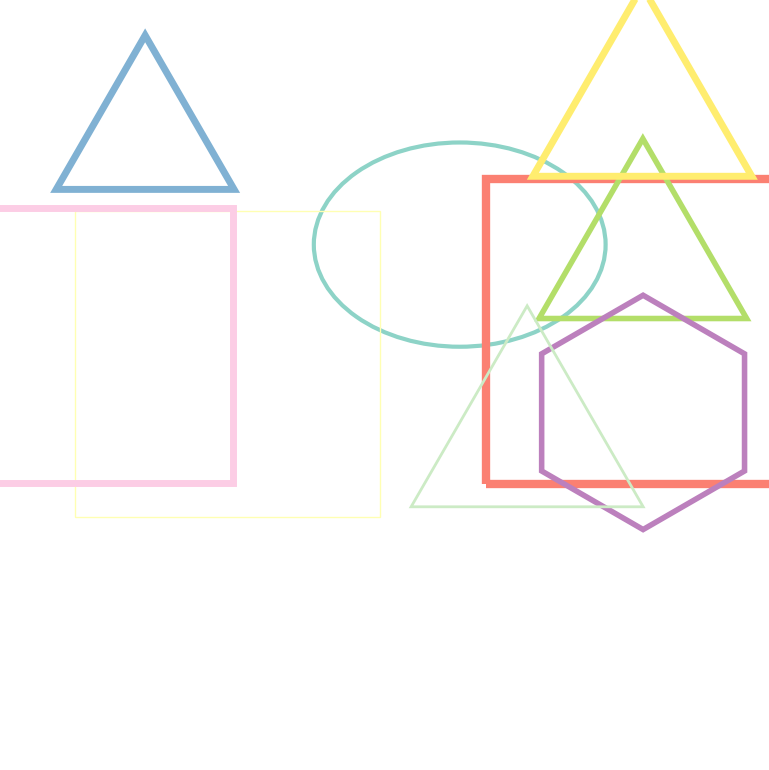[{"shape": "oval", "thickness": 1.5, "radius": 0.95, "center": [0.597, 0.682]}, {"shape": "square", "thickness": 0.5, "radius": 0.99, "center": [0.296, 0.527]}, {"shape": "square", "thickness": 3, "radius": 0.99, "center": [0.829, 0.57]}, {"shape": "triangle", "thickness": 2.5, "radius": 0.67, "center": [0.188, 0.821]}, {"shape": "triangle", "thickness": 2, "radius": 0.78, "center": [0.835, 0.664]}, {"shape": "square", "thickness": 2.5, "radius": 0.89, "center": [0.124, 0.552]}, {"shape": "hexagon", "thickness": 2, "radius": 0.76, "center": [0.835, 0.464]}, {"shape": "triangle", "thickness": 1, "radius": 0.87, "center": [0.685, 0.429]}, {"shape": "triangle", "thickness": 2.5, "radius": 0.82, "center": [0.834, 0.853]}]